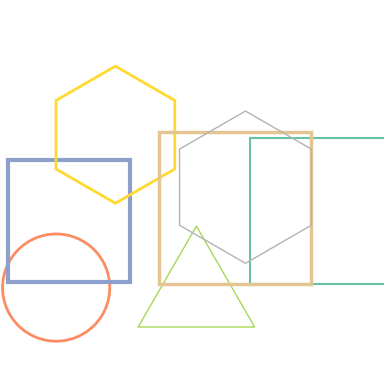[{"shape": "square", "thickness": 1.5, "radius": 0.95, "center": [0.838, 0.452]}, {"shape": "circle", "thickness": 2, "radius": 0.7, "center": [0.146, 0.253]}, {"shape": "square", "thickness": 3, "radius": 0.79, "center": [0.178, 0.425]}, {"shape": "triangle", "thickness": 1, "radius": 0.87, "center": [0.51, 0.238]}, {"shape": "hexagon", "thickness": 2, "radius": 0.89, "center": [0.3, 0.65]}, {"shape": "square", "thickness": 2.5, "radius": 0.99, "center": [0.61, 0.46]}, {"shape": "hexagon", "thickness": 1, "radius": 0.99, "center": [0.638, 0.514]}]